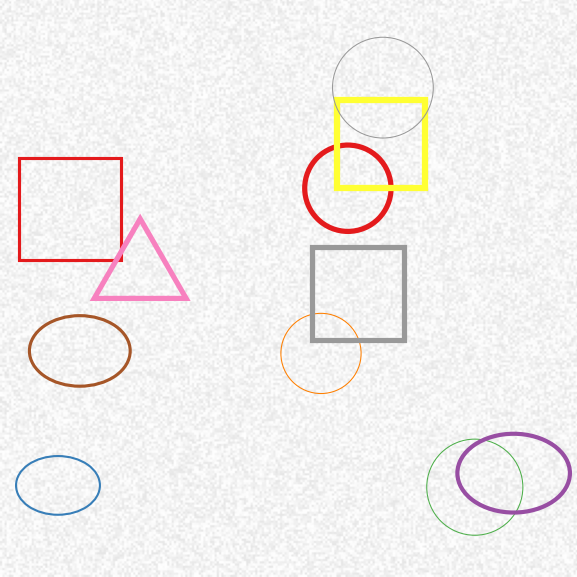[{"shape": "square", "thickness": 1.5, "radius": 0.44, "center": [0.121, 0.637]}, {"shape": "circle", "thickness": 2.5, "radius": 0.37, "center": [0.602, 0.673]}, {"shape": "oval", "thickness": 1, "radius": 0.36, "center": [0.1, 0.159]}, {"shape": "circle", "thickness": 0.5, "radius": 0.42, "center": [0.822, 0.156]}, {"shape": "oval", "thickness": 2, "radius": 0.49, "center": [0.889, 0.18]}, {"shape": "circle", "thickness": 0.5, "radius": 0.35, "center": [0.556, 0.387]}, {"shape": "square", "thickness": 3, "radius": 0.38, "center": [0.66, 0.75]}, {"shape": "oval", "thickness": 1.5, "radius": 0.44, "center": [0.138, 0.391]}, {"shape": "triangle", "thickness": 2.5, "radius": 0.46, "center": [0.243, 0.528]}, {"shape": "square", "thickness": 2.5, "radius": 0.4, "center": [0.62, 0.491]}, {"shape": "circle", "thickness": 0.5, "radius": 0.44, "center": [0.663, 0.847]}]